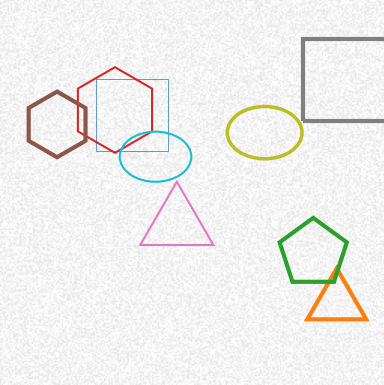[{"shape": "square", "thickness": 0.5, "radius": 0.47, "center": [0.342, 0.702]}, {"shape": "triangle", "thickness": 3, "radius": 0.44, "center": [0.875, 0.215]}, {"shape": "pentagon", "thickness": 3, "radius": 0.46, "center": [0.814, 0.342]}, {"shape": "hexagon", "thickness": 1.5, "radius": 0.56, "center": [0.299, 0.714]}, {"shape": "hexagon", "thickness": 3, "radius": 0.43, "center": [0.148, 0.677]}, {"shape": "triangle", "thickness": 1.5, "radius": 0.55, "center": [0.459, 0.418]}, {"shape": "square", "thickness": 3, "radius": 0.53, "center": [0.894, 0.793]}, {"shape": "oval", "thickness": 2.5, "radius": 0.49, "center": [0.687, 0.655]}, {"shape": "oval", "thickness": 1.5, "radius": 0.46, "center": [0.404, 0.593]}]